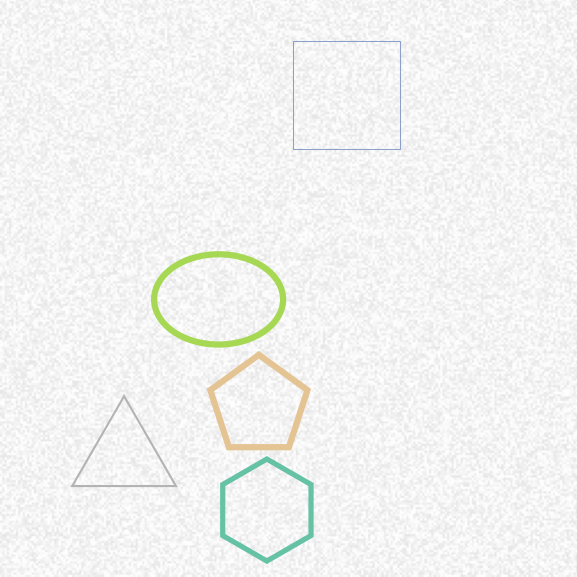[{"shape": "hexagon", "thickness": 2.5, "radius": 0.44, "center": [0.462, 0.116]}, {"shape": "square", "thickness": 0.5, "radius": 0.47, "center": [0.6, 0.835]}, {"shape": "oval", "thickness": 3, "radius": 0.56, "center": [0.379, 0.481]}, {"shape": "pentagon", "thickness": 3, "radius": 0.44, "center": [0.448, 0.296]}, {"shape": "triangle", "thickness": 1, "radius": 0.52, "center": [0.215, 0.209]}]